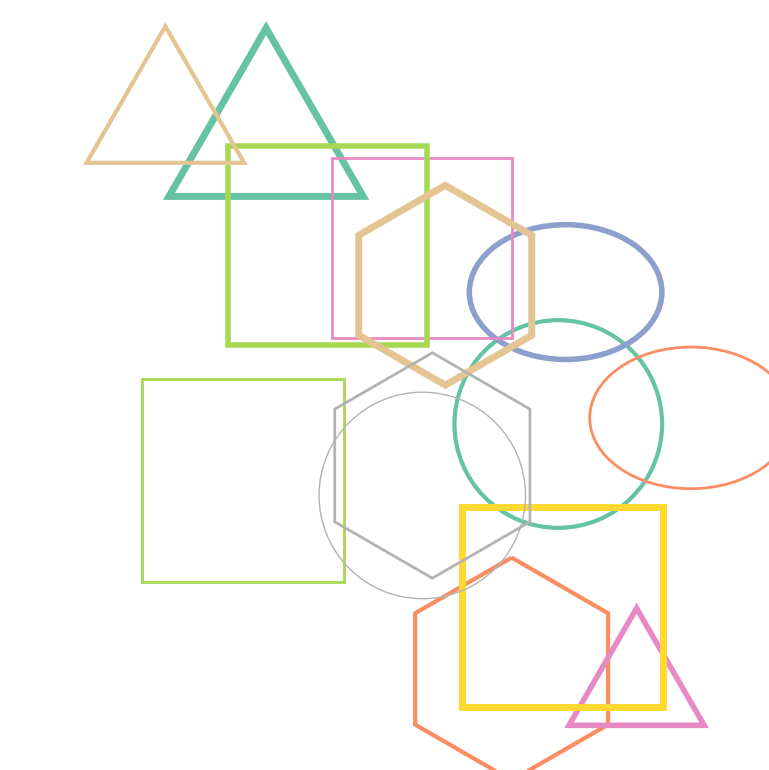[{"shape": "circle", "thickness": 1.5, "radius": 0.67, "center": [0.725, 0.449]}, {"shape": "triangle", "thickness": 2.5, "radius": 0.73, "center": [0.346, 0.818]}, {"shape": "hexagon", "thickness": 1.5, "radius": 0.72, "center": [0.664, 0.131]}, {"shape": "oval", "thickness": 1, "radius": 0.66, "center": [0.897, 0.457]}, {"shape": "oval", "thickness": 2, "radius": 0.63, "center": [0.735, 0.621]}, {"shape": "triangle", "thickness": 2, "radius": 0.51, "center": [0.827, 0.109]}, {"shape": "square", "thickness": 1, "radius": 0.58, "center": [0.548, 0.678]}, {"shape": "square", "thickness": 2, "radius": 0.65, "center": [0.425, 0.682]}, {"shape": "square", "thickness": 1, "radius": 0.66, "center": [0.316, 0.376]}, {"shape": "square", "thickness": 2.5, "radius": 0.65, "center": [0.73, 0.212]}, {"shape": "triangle", "thickness": 1.5, "radius": 0.59, "center": [0.215, 0.848]}, {"shape": "hexagon", "thickness": 2.5, "radius": 0.65, "center": [0.578, 0.63]}, {"shape": "circle", "thickness": 0.5, "radius": 0.67, "center": [0.548, 0.357]}, {"shape": "hexagon", "thickness": 1, "radius": 0.73, "center": [0.561, 0.395]}]